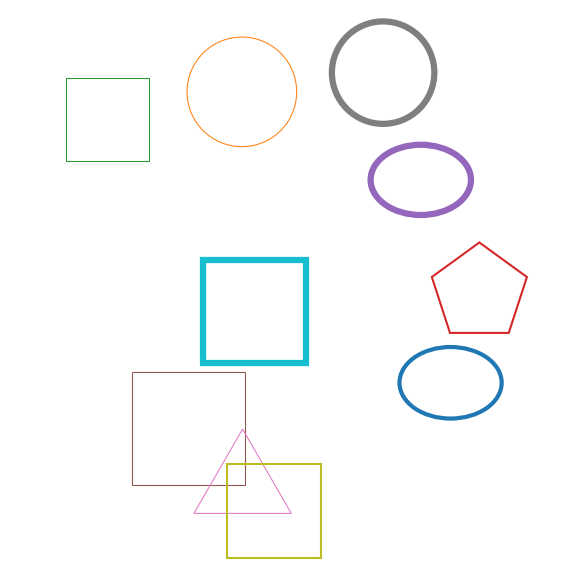[{"shape": "oval", "thickness": 2, "radius": 0.44, "center": [0.78, 0.336]}, {"shape": "circle", "thickness": 0.5, "radius": 0.47, "center": [0.419, 0.84]}, {"shape": "square", "thickness": 0.5, "radius": 0.36, "center": [0.186, 0.792]}, {"shape": "pentagon", "thickness": 1, "radius": 0.43, "center": [0.83, 0.493]}, {"shape": "oval", "thickness": 3, "radius": 0.43, "center": [0.729, 0.688]}, {"shape": "square", "thickness": 0.5, "radius": 0.49, "center": [0.326, 0.257]}, {"shape": "triangle", "thickness": 0.5, "radius": 0.49, "center": [0.42, 0.159]}, {"shape": "circle", "thickness": 3, "radius": 0.44, "center": [0.663, 0.873]}, {"shape": "square", "thickness": 1, "radius": 0.41, "center": [0.475, 0.115]}, {"shape": "square", "thickness": 3, "radius": 0.44, "center": [0.441, 0.46]}]